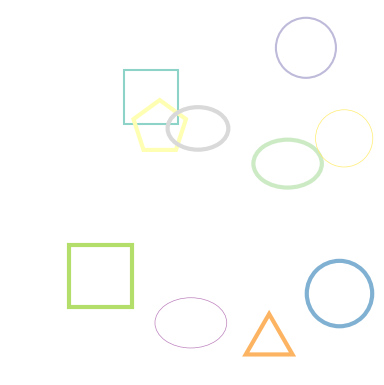[{"shape": "square", "thickness": 1.5, "radius": 0.35, "center": [0.393, 0.749]}, {"shape": "pentagon", "thickness": 3, "radius": 0.36, "center": [0.415, 0.668]}, {"shape": "circle", "thickness": 1.5, "radius": 0.39, "center": [0.795, 0.876]}, {"shape": "circle", "thickness": 3, "radius": 0.42, "center": [0.882, 0.238]}, {"shape": "triangle", "thickness": 3, "radius": 0.35, "center": [0.699, 0.114]}, {"shape": "square", "thickness": 3, "radius": 0.4, "center": [0.261, 0.282]}, {"shape": "oval", "thickness": 3, "radius": 0.39, "center": [0.514, 0.666]}, {"shape": "oval", "thickness": 0.5, "radius": 0.47, "center": [0.496, 0.161]}, {"shape": "oval", "thickness": 3, "radius": 0.44, "center": [0.747, 0.575]}, {"shape": "circle", "thickness": 0.5, "radius": 0.37, "center": [0.894, 0.641]}]